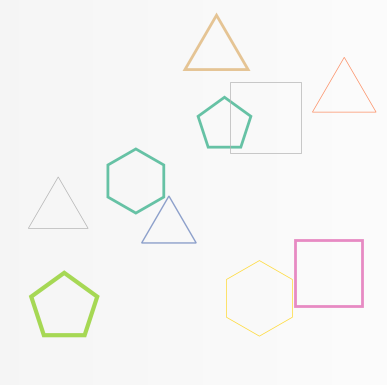[{"shape": "pentagon", "thickness": 2, "radius": 0.36, "center": [0.579, 0.676]}, {"shape": "hexagon", "thickness": 2, "radius": 0.42, "center": [0.351, 0.53]}, {"shape": "triangle", "thickness": 0.5, "radius": 0.47, "center": [0.888, 0.756]}, {"shape": "triangle", "thickness": 1, "radius": 0.41, "center": [0.436, 0.41]}, {"shape": "square", "thickness": 2, "radius": 0.43, "center": [0.847, 0.291]}, {"shape": "pentagon", "thickness": 3, "radius": 0.45, "center": [0.166, 0.202]}, {"shape": "hexagon", "thickness": 0.5, "radius": 0.49, "center": [0.669, 0.225]}, {"shape": "triangle", "thickness": 2, "radius": 0.47, "center": [0.559, 0.866]}, {"shape": "square", "thickness": 0.5, "radius": 0.46, "center": [0.686, 0.695]}, {"shape": "triangle", "thickness": 0.5, "radius": 0.45, "center": [0.15, 0.451]}]